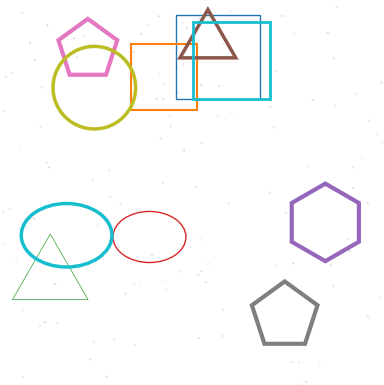[{"shape": "square", "thickness": 1, "radius": 0.55, "center": [0.566, 0.851]}, {"shape": "square", "thickness": 1.5, "radius": 0.42, "center": [0.426, 0.8]}, {"shape": "triangle", "thickness": 0.5, "radius": 0.57, "center": [0.131, 0.278]}, {"shape": "oval", "thickness": 1, "radius": 0.47, "center": [0.388, 0.384]}, {"shape": "hexagon", "thickness": 3, "radius": 0.5, "center": [0.845, 0.422]}, {"shape": "triangle", "thickness": 2.5, "radius": 0.42, "center": [0.54, 0.892]}, {"shape": "pentagon", "thickness": 3, "radius": 0.4, "center": [0.228, 0.871]}, {"shape": "pentagon", "thickness": 3, "radius": 0.45, "center": [0.74, 0.179]}, {"shape": "circle", "thickness": 2.5, "radius": 0.54, "center": [0.245, 0.772]}, {"shape": "oval", "thickness": 2.5, "radius": 0.59, "center": [0.173, 0.389]}, {"shape": "square", "thickness": 2, "radius": 0.5, "center": [0.601, 0.844]}]